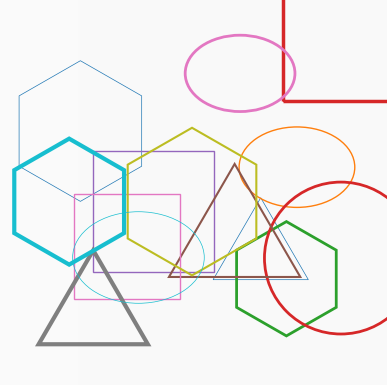[{"shape": "hexagon", "thickness": 0.5, "radius": 0.91, "center": [0.207, 0.66]}, {"shape": "triangle", "thickness": 0.5, "radius": 0.71, "center": [0.673, 0.344]}, {"shape": "oval", "thickness": 1, "radius": 0.75, "center": [0.766, 0.566]}, {"shape": "hexagon", "thickness": 2, "radius": 0.74, "center": [0.739, 0.276]}, {"shape": "circle", "thickness": 2, "radius": 0.99, "center": [0.88, 0.33]}, {"shape": "square", "thickness": 2.5, "radius": 0.68, "center": [0.867, 0.873]}, {"shape": "square", "thickness": 1, "radius": 0.78, "center": [0.397, 0.451]}, {"shape": "triangle", "thickness": 1.5, "radius": 0.98, "center": [0.606, 0.378]}, {"shape": "oval", "thickness": 2, "radius": 0.71, "center": [0.62, 0.809]}, {"shape": "square", "thickness": 1, "radius": 0.68, "center": [0.328, 0.36]}, {"shape": "triangle", "thickness": 3, "radius": 0.81, "center": [0.241, 0.187]}, {"shape": "hexagon", "thickness": 1.5, "radius": 0.96, "center": [0.496, 0.476]}, {"shape": "hexagon", "thickness": 3, "radius": 0.82, "center": [0.178, 0.476]}, {"shape": "oval", "thickness": 0.5, "radius": 0.85, "center": [0.357, 0.331]}]